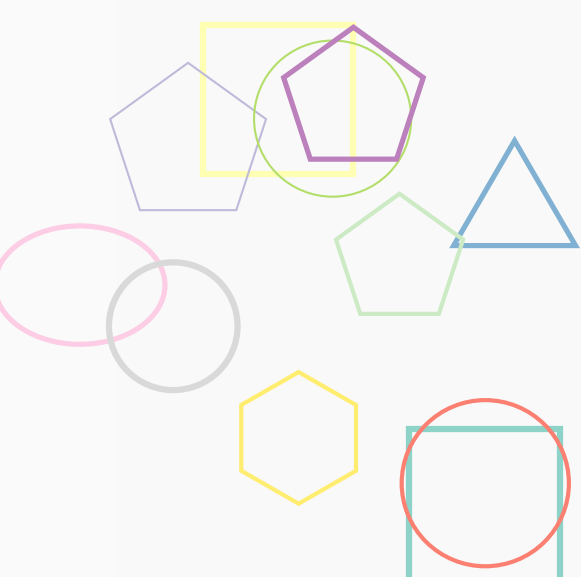[{"shape": "square", "thickness": 3, "radius": 0.65, "center": [0.834, 0.126]}, {"shape": "square", "thickness": 3, "radius": 0.65, "center": [0.478, 0.827]}, {"shape": "pentagon", "thickness": 1, "radius": 0.71, "center": [0.324, 0.749]}, {"shape": "circle", "thickness": 2, "radius": 0.72, "center": [0.835, 0.162]}, {"shape": "triangle", "thickness": 2.5, "radius": 0.61, "center": [0.885, 0.634]}, {"shape": "circle", "thickness": 1, "radius": 0.68, "center": [0.572, 0.794]}, {"shape": "oval", "thickness": 2.5, "radius": 0.73, "center": [0.137, 0.505]}, {"shape": "circle", "thickness": 3, "radius": 0.55, "center": [0.298, 0.434]}, {"shape": "pentagon", "thickness": 2.5, "radius": 0.63, "center": [0.608, 0.826]}, {"shape": "pentagon", "thickness": 2, "radius": 0.57, "center": [0.687, 0.549]}, {"shape": "hexagon", "thickness": 2, "radius": 0.57, "center": [0.514, 0.241]}]